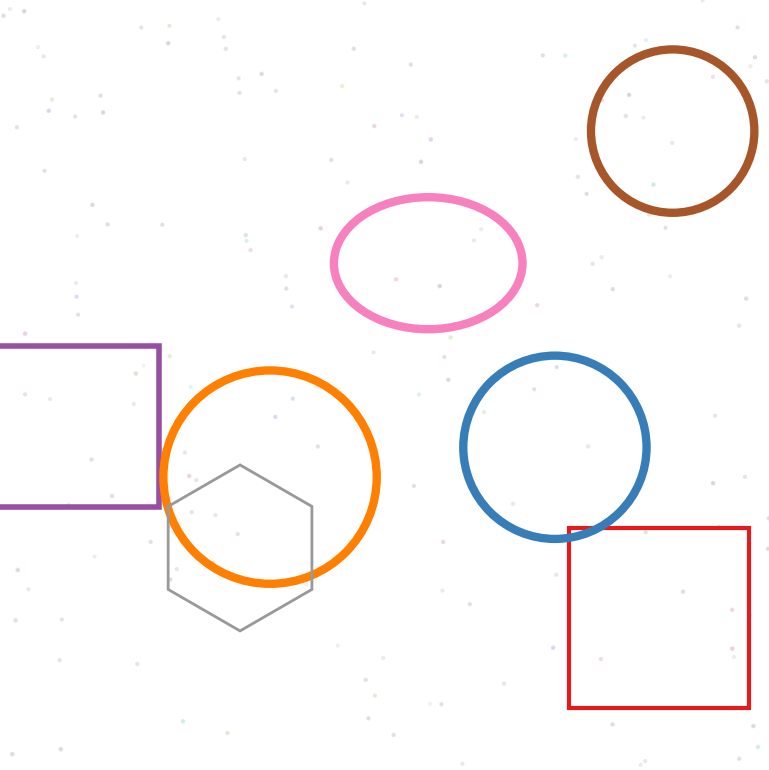[{"shape": "square", "thickness": 1.5, "radius": 0.58, "center": [0.856, 0.197]}, {"shape": "circle", "thickness": 3, "radius": 0.6, "center": [0.721, 0.419]}, {"shape": "square", "thickness": 2, "radius": 0.52, "center": [0.103, 0.447]}, {"shape": "circle", "thickness": 3, "radius": 0.69, "center": [0.351, 0.38]}, {"shape": "circle", "thickness": 3, "radius": 0.53, "center": [0.874, 0.83]}, {"shape": "oval", "thickness": 3, "radius": 0.61, "center": [0.556, 0.658]}, {"shape": "hexagon", "thickness": 1, "radius": 0.54, "center": [0.312, 0.288]}]